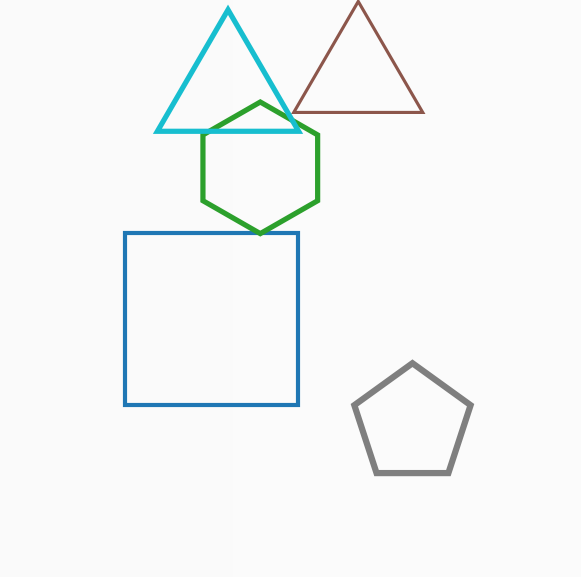[{"shape": "square", "thickness": 2, "radius": 0.75, "center": [0.364, 0.447]}, {"shape": "hexagon", "thickness": 2.5, "radius": 0.57, "center": [0.448, 0.709]}, {"shape": "triangle", "thickness": 1.5, "radius": 0.64, "center": [0.616, 0.868]}, {"shape": "pentagon", "thickness": 3, "radius": 0.53, "center": [0.71, 0.265]}, {"shape": "triangle", "thickness": 2.5, "radius": 0.7, "center": [0.392, 0.842]}]